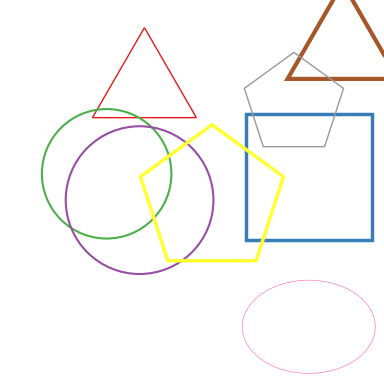[{"shape": "triangle", "thickness": 1, "radius": 0.78, "center": [0.375, 0.772]}, {"shape": "square", "thickness": 2.5, "radius": 0.82, "center": [0.802, 0.54]}, {"shape": "circle", "thickness": 1.5, "radius": 0.84, "center": [0.277, 0.549]}, {"shape": "circle", "thickness": 1.5, "radius": 0.96, "center": [0.363, 0.48]}, {"shape": "pentagon", "thickness": 2.5, "radius": 0.98, "center": [0.551, 0.481]}, {"shape": "triangle", "thickness": 3, "radius": 0.83, "center": [0.89, 0.878]}, {"shape": "oval", "thickness": 0.5, "radius": 0.86, "center": [0.802, 0.151]}, {"shape": "pentagon", "thickness": 1, "radius": 0.68, "center": [0.763, 0.729]}]